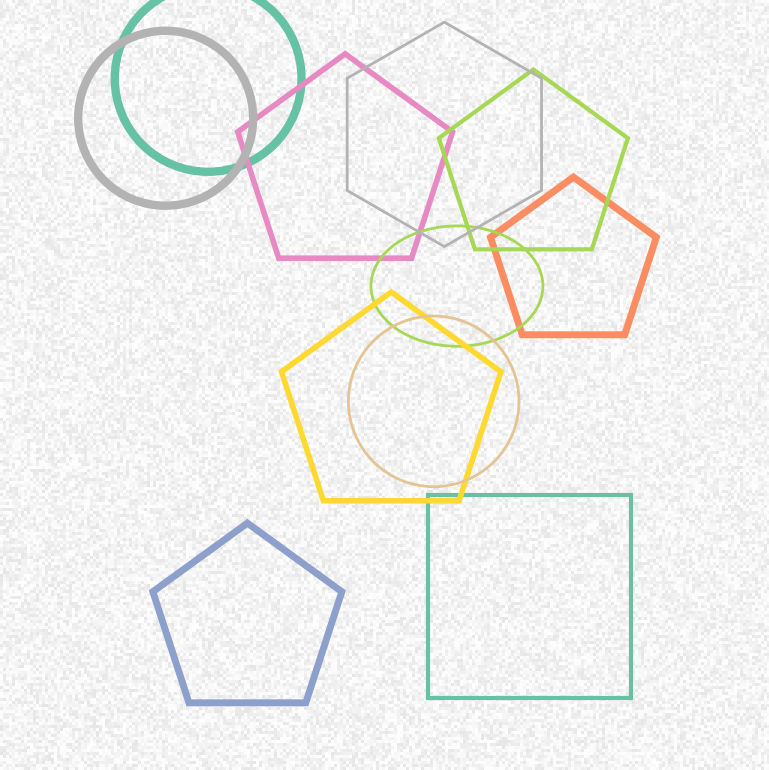[{"shape": "square", "thickness": 1.5, "radius": 0.66, "center": [0.688, 0.225]}, {"shape": "circle", "thickness": 3, "radius": 0.61, "center": [0.27, 0.898]}, {"shape": "pentagon", "thickness": 2.5, "radius": 0.57, "center": [0.745, 0.657]}, {"shape": "pentagon", "thickness": 2.5, "radius": 0.65, "center": [0.321, 0.192]}, {"shape": "pentagon", "thickness": 2, "radius": 0.73, "center": [0.448, 0.783]}, {"shape": "oval", "thickness": 1, "radius": 0.56, "center": [0.593, 0.628]}, {"shape": "pentagon", "thickness": 1.5, "radius": 0.65, "center": [0.693, 0.781]}, {"shape": "pentagon", "thickness": 2, "radius": 0.75, "center": [0.508, 0.471]}, {"shape": "circle", "thickness": 1, "radius": 0.55, "center": [0.563, 0.479]}, {"shape": "hexagon", "thickness": 1, "radius": 0.73, "center": [0.577, 0.825]}, {"shape": "circle", "thickness": 3, "radius": 0.57, "center": [0.215, 0.846]}]